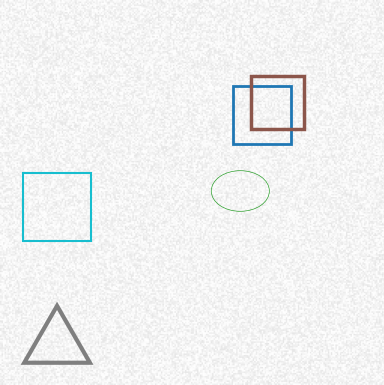[{"shape": "square", "thickness": 2, "radius": 0.38, "center": [0.68, 0.701]}, {"shape": "oval", "thickness": 0.5, "radius": 0.38, "center": [0.624, 0.504]}, {"shape": "square", "thickness": 2.5, "radius": 0.35, "center": [0.721, 0.734]}, {"shape": "triangle", "thickness": 3, "radius": 0.49, "center": [0.148, 0.107]}, {"shape": "square", "thickness": 1.5, "radius": 0.44, "center": [0.148, 0.462]}]